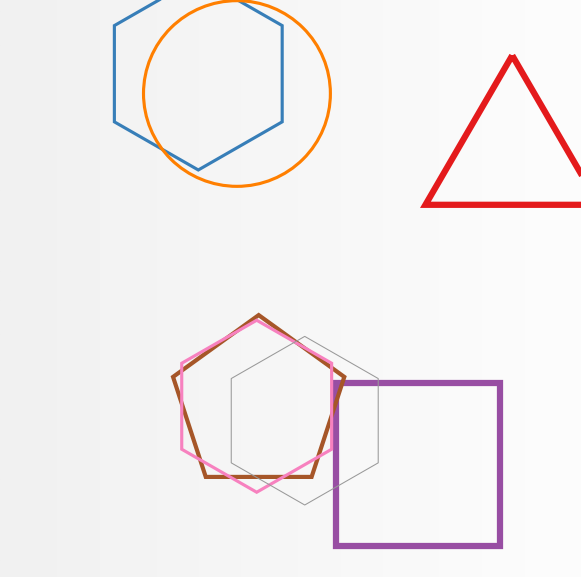[{"shape": "triangle", "thickness": 3, "radius": 0.86, "center": [0.881, 0.731]}, {"shape": "hexagon", "thickness": 1.5, "radius": 0.83, "center": [0.341, 0.871]}, {"shape": "square", "thickness": 3, "radius": 0.71, "center": [0.719, 0.194]}, {"shape": "circle", "thickness": 1.5, "radius": 0.8, "center": [0.408, 0.837]}, {"shape": "pentagon", "thickness": 2, "radius": 0.77, "center": [0.445, 0.299]}, {"shape": "hexagon", "thickness": 1.5, "radius": 0.74, "center": [0.442, 0.296]}, {"shape": "hexagon", "thickness": 0.5, "radius": 0.73, "center": [0.524, 0.271]}]